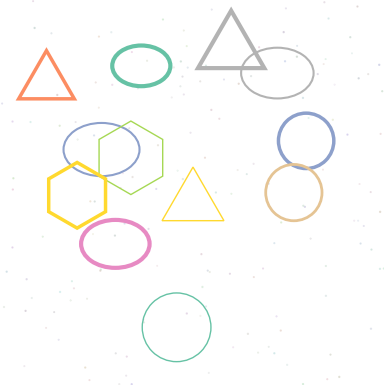[{"shape": "circle", "thickness": 1, "radius": 0.45, "center": [0.459, 0.15]}, {"shape": "oval", "thickness": 3, "radius": 0.38, "center": [0.367, 0.829]}, {"shape": "triangle", "thickness": 2.5, "radius": 0.42, "center": [0.121, 0.785]}, {"shape": "circle", "thickness": 2.5, "radius": 0.36, "center": [0.795, 0.634]}, {"shape": "oval", "thickness": 1.5, "radius": 0.49, "center": [0.264, 0.612]}, {"shape": "oval", "thickness": 3, "radius": 0.44, "center": [0.3, 0.367]}, {"shape": "hexagon", "thickness": 1, "radius": 0.48, "center": [0.34, 0.59]}, {"shape": "hexagon", "thickness": 2.5, "radius": 0.43, "center": [0.2, 0.493]}, {"shape": "triangle", "thickness": 1, "radius": 0.46, "center": [0.501, 0.473]}, {"shape": "circle", "thickness": 2, "radius": 0.37, "center": [0.763, 0.5]}, {"shape": "triangle", "thickness": 3, "radius": 0.5, "center": [0.6, 0.873]}, {"shape": "oval", "thickness": 1.5, "radius": 0.47, "center": [0.72, 0.81]}]